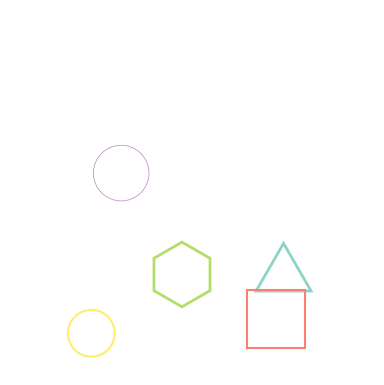[{"shape": "triangle", "thickness": 2, "radius": 0.41, "center": [0.737, 0.285]}, {"shape": "square", "thickness": 1.5, "radius": 0.38, "center": [0.717, 0.172]}, {"shape": "hexagon", "thickness": 2, "radius": 0.42, "center": [0.473, 0.287]}, {"shape": "circle", "thickness": 0.5, "radius": 0.36, "center": [0.315, 0.55]}, {"shape": "circle", "thickness": 1.5, "radius": 0.3, "center": [0.237, 0.134]}]